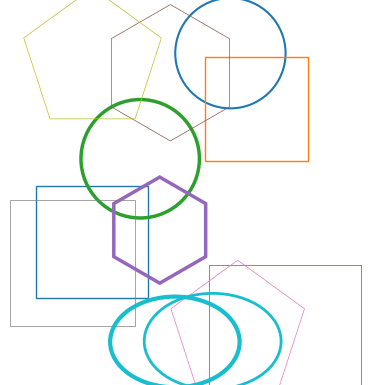[{"shape": "circle", "thickness": 1.5, "radius": 0.72, "center": [0.598, 0.862]}, {"shape": "square", "thickness": 1, "radius": 0.73, "center": [0.24, 0.372]}, {"shape": "square", "thickness": 1, "radius": 0.67, "center": [0.666, 0.717]}, {"shape": "circle", "thickness": 2.5, "radius": 0.77, "center": [0.364, 0.588]}, {"shape": "square", "thickness": 0.5, "radius": 0.99, "center": [0.741, 0.113]}, {"shape": "hexagon", "thickness": 2.5, "radius": 0.69, "center": [0.415, 0.402]}, {"shape": "hexagon", "thickness": 0.5, "radius": 0.89, "center": [0.442, 0.811]}, {"shape": "pentagon", "thickness": 0.5, "radius": 0.91, "center": [0.617, 0.142]}, {"shape": "square", "thickness": 0.5, "radius": 0.81, "center": [0.188, 0.317]}, {"shape": "pentagon", "thickness": 0.5, "radius": 0.94, "center": [0.24, 0.843]}, {"shape": "oval", "thickness": 3, "radius": 0.84, "center": [0.454, 0.112]}, {"shape": "oval", "thickness": 2, "radius": 0.89, "center": [0.552, 0.114]}]